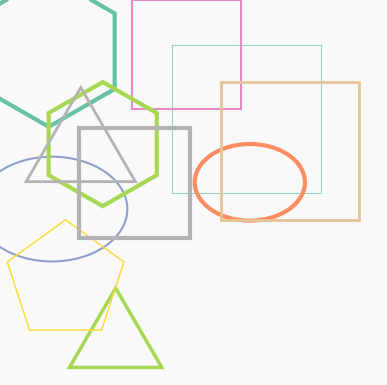[{"shape": "square", "thickness": 0.5, "radius": 0.96, "center": [0.636, 0.691]}, {"shape": "hexagon", "thickness": 3, "radius": 0.98, "center": [0.126, 0.867]}, {"shape": "oval", "thickness": 3, "radius": 0.71, "center": [0.645, 0.526]}, {"shape": "oval", "thickness": 1.5, "radius": 0.97, "center": [0.134, 0.457]}, {"shape": "square", "thickness": 1.5, "radius": 0.7, "center": [0.481, 0.859]}, {"shape": "hexagon", "thickness": 3, "radius": 0.81, "center": [0.265, 0.626]}, {"shape": "triangle", "thickness": 2.5, "radius": 0.69, "center": [0.298, 0.114]}, {"shape": "pentagon", "thickness": 1, "radius": 0.79, "center": [0.169, 0.271]}, {"shape": "square", "thickness": 2, "radius": 0.89, "center": [0.749, 0.608]}, {"shape": "square", "thickness": 3, "radius": 0.71, "center": [0.347, 0.525]}, {"shape": "triangle", "thickness": 2, "radius": 0.81, "center": [0.208, 0.61]}]